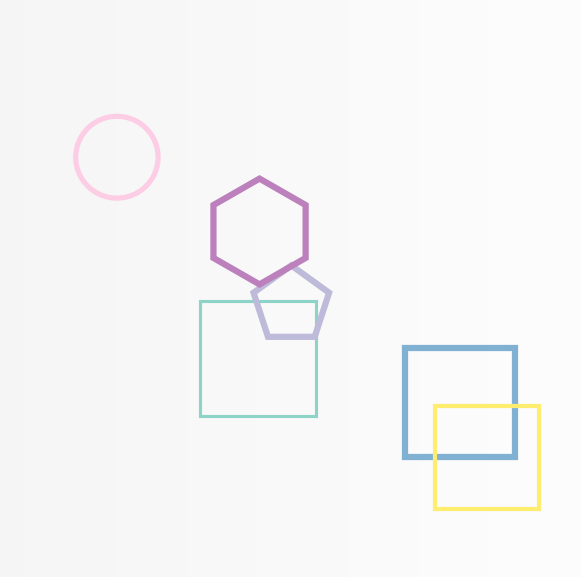[{"shape": "square", "thickness": 1.5, "radius": 0.5, "center": [0.444, 0.379]}, {"shape": "pentagon", "thickness": 3, "radius": 0.34, "center": [0.501, 0.471]}, {"shape": "square", "thickness": 3, "radius": 0.47, "center": [0.792, 0.302]}, {"shape": "circle", "thickness": 2.5, "radius": 0.35, "center": [0.201, 0.727]}, {"shape": "hexagon", "thickness": 3, "radius": 0.46, "center": [0.447, 0.598]}, {"shape": "square", "thickness": 2, "radius": 0.45, "center": [0.838, 0.207]}]